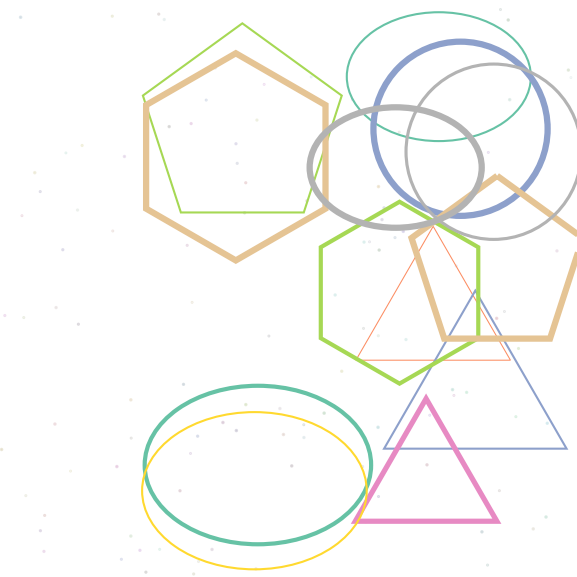[{"shape": "oval", "thickness": 1, "radius": 0.8, "center": [0.76, 0.866]}, {"shape": "oval", "thickness": 2, "radius": 0.98, "center": [0.447, 0.194]}, {"shape": "triangle", "thickness": 0.5, "radius": 0.77, "center": [0.75, 0.453]}, {"shape": "triangle", "thickness": 1, "radius": 0.91, "center": [0.823, 0.313]}, {"shape": "circle", "thickness": 3, "radius": 0.75, "center": [0.797, 0.776]}, {"shape": "triangle", "thickness": 2.5, "radius": 0.71, "center": [0.738, 0.167]}, {"shape": "pentagon", "thickness": 1, "radius": 0.91, "center": [0.42, 0.778]}, {"shape": "hexagon", "thickness": 2, "radius": 0.79, "center": [0.692, 0.492]}, {"shape": "oval", "thickness": 1, "radius": 0.97, "center": [0.441, 0.149]}, {"shape": "hexagon", "thickness": 3, "radius": 0.9, "center": [0.408, 0.728]}, {"shape": "pentagon", "thickness": 3, "radius": 0.78, "center": [0.861, 0.539]}, {"shape": "oval", "thickness": 3, "radius": 0.74, "center": [0.685, 0.709]}, {"shape": "circle", "thickness": 1.5, "radius": 0.76, "center": [0.855, 0.736]}]